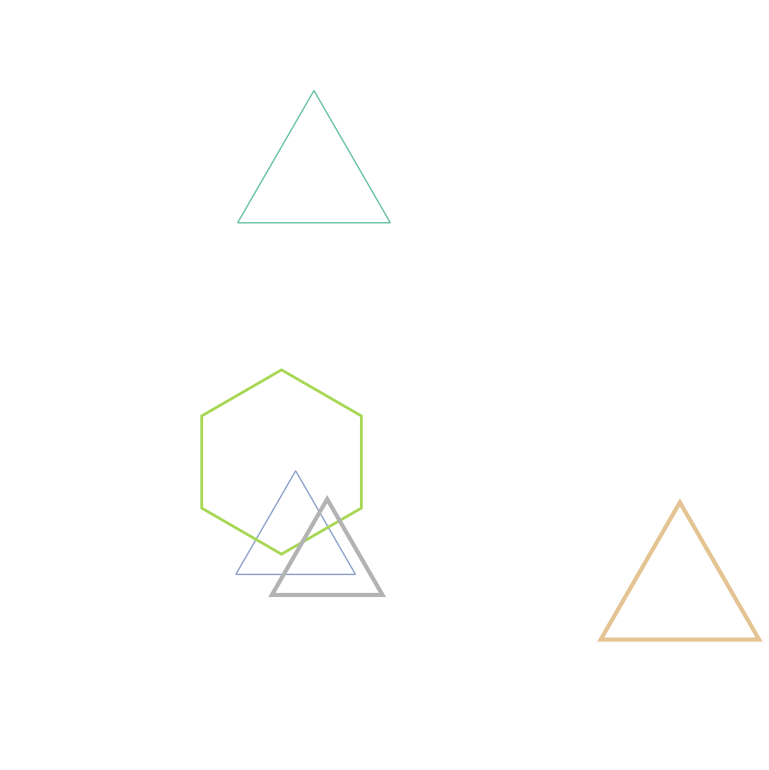[{"shape": "triangle", "thickness": 0.5, "radius": 0.57, "center": [0.408, 0.768]}, {"shape": "triangle", "thickness": 0.5, "radius": 0.45, "center": [0.384, 0.299]}, {"shape": "hexagon", "thickness": 1, "radius": 0.6, "center": [0.366, 0.4]}, {"shape": "triangle", "thickness": 1.5, "radius": 0.59, "center": [0.883, 0.229]}, {"shape": "triangle", "thickness": 1.5, "radius": 0.41, "center": [0.425, 0.269]}]